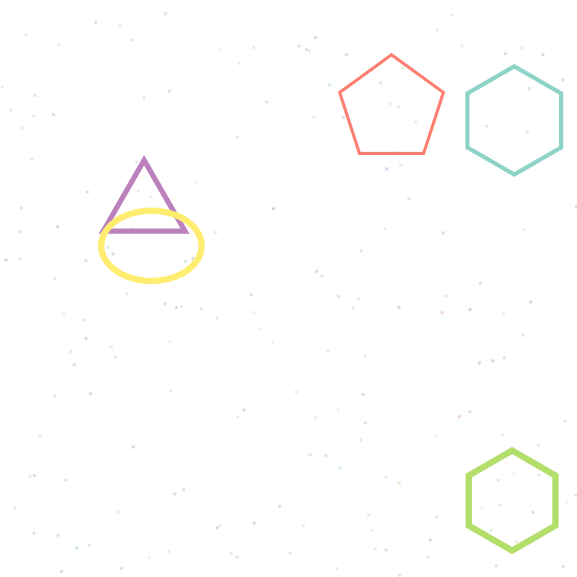[{"shape": "hexagon", "thickness": 2, "radius": 0.47, "center": [0.89, 0.791]}, {"shape": "pentagon", "thickness": 1.5, "radius": 0.47, "center": [0.678, 0.81]}, {"shape": "hexagon", "thickness": 3, "radius": 0.43, "center": [0.887, 0.132]}, {"shape": "triangle", "thickness": 2.5, "radius": 0.41, "center": [0.25, 0.64]}, {"shape": "oval", "thickness": 3, "radius": 0.43, "center": [0.262, 0.573]}]